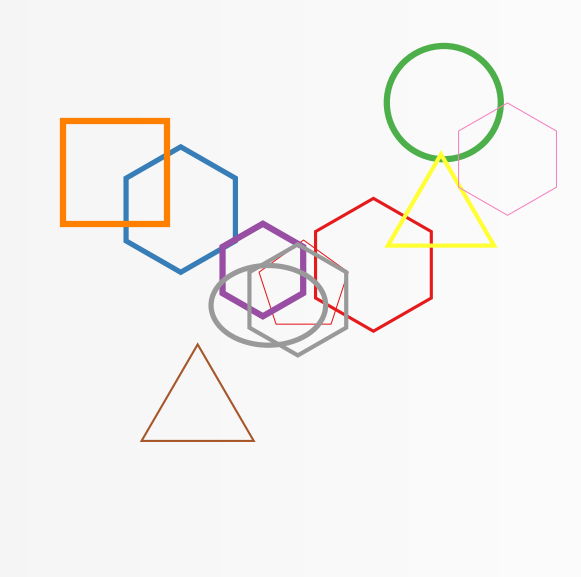[{"shape": "pentagon", "thickness": 0.5, "radius": 0.4, "center": [0.522, 0.503]}, {"shape": "hexagon", "thickness": 1.5, "radius": 0.57, "center": [0.642, 0.541]}, {"shape": "hexagon", "thickness": 2.5, "radius": 0.54, "center": [0.311, 0.636]}, {"shape": "circle", "thickness": 3, "radius": 0.49, "center": [0.764, 0.821]}, {"shape": "hexagon", "thickness": 3, "radius": 0.4, "center": [0.452, 0.532]}, {"shape": "square", "thickness": 3, "radius": 0.45, "center": [0.198, 0.7]}, {"shape": "triangle", "thickness": 2, "radius": 0.53, "center": [0.759, 0.627]}, {"shape": "triangle", "thickness": 1, "radius": 0.56, "center": [0.34, 0.291]}, {"shape": "hexagon", "thickness": 0.5, "radius": 0.49, "center": [0.873, 0.724]}, {"shape": "oval", "thickness": 2.5, "radius": 0.49, "center": [0.462, 0.47]}, {"shape": "hexagon", "thickness": 2, "radius": 0.48, "center": [0.512, 0.48]}]